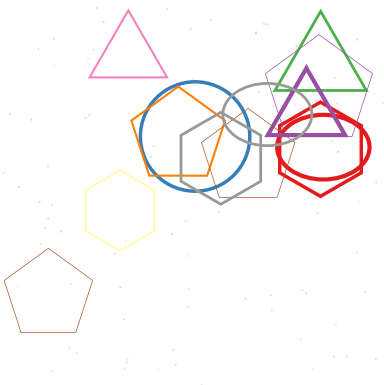[{"shape": "hexagon", "thickness": 2.5, "radius": 0.61, "center": [0.832, 0.612]}, {"shape": "oval", "thickness": 3, "radius": 0.6, "center": [0.84, 0.618]}, {"shape": "circle", "thickness": 2.5, "radius": 0.71, "center": [0.507, 0.645]}, {"shape": "triangle", "thickness": 2, "radius": 0.69, "center": [0.833, 0.834]}, {"shape": "triangle", "thickness": 3, "radius": 0.58, "center": [0.796, 0.707]}, {"shape": "pentagon", "thickness": 0.5, "radius": 0.73, "center": [0.828, 0.764]}, {"shape": "pentagon", "thickness": 1.5, "radius": 0.64, "center": [0.463, 0.647]}, {"shape": "hexagon", "thickness": 0.5, "radius": 0.52, "center": [0.312, 0.453]}, {"shape": "pentagon", "thickness": 0.5, "radius": 0.64, "center": [0.645, 0.59]}, {"shape": "pentagon", "thickness": 0.5, "radius": 0.6, "center": [0.126, 0.234]}, {"shape": "triangle", "thickness": 1.5, "radius": 0.58, "center": [0.333, 0.857]}, {"shape": "oval", "thickness": 2, "radius": 0.58, "center": [0.694, 0.703]}, {"shape": "hexagon", "thickness": 2, "radius": 0.6, "center": [0.574, 0.589]}]